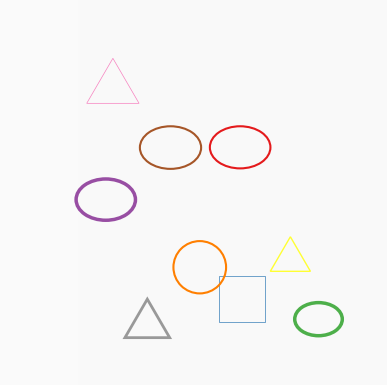[{"shape": "oval", "thickness": 1.5, "radius": 0.39, "center": [0.62, 0.617]}, {"shape": "square", "thickness": 0.5, "radius": 0.29, "center": [0.624, 0.223]}, {"shape": "oval", "thickness": 2.5, "radius": 0.31, "center": [0.822, 0.171]}, {"shape": "oval", "thickness": 2.5, "radius": 0.38, "center": [0.273, 0.482]}, {"shape": "circle", "thickness": 1.5, "radius": 0.34, "center": [0.516, 0.306]}, {"shape": "triangle", "thickness": 1, "radius": 0.3, "center": [0.749, 0.325]}, {"shape": "oval", "thickness": 1.5, "radius": 0.4, "center": [0.44, 0.617]}, {"shape": "triangle", "thickness": 0.5, "radius": 0.39, "center": [0.291, 0.771]}, {"shape": "triangle", "thickness": 2, "radius": 0.33, "center": [0.38, 0.156]}]